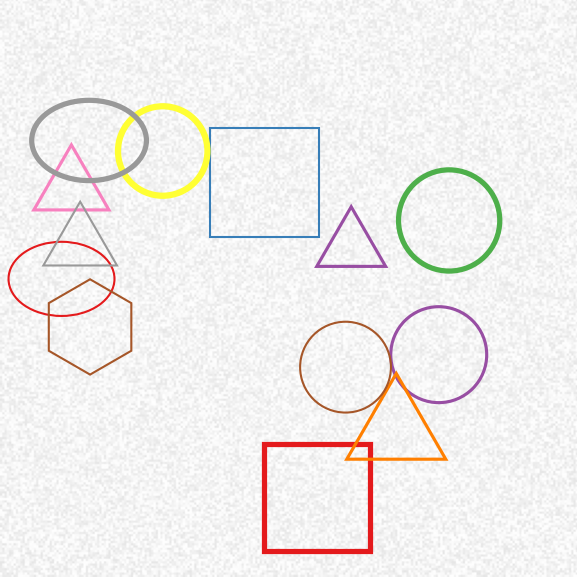[{"shape": "square", "thickness": 2.5, "radius": 0.46, "center": [0.549, 0.138]}, {"shape": "oval", "thickness": 1, "radius": 0.46, "center": [0.107, 0.516]}, {"shape": "square", "thickness": 1, "radius": 0.47, "center": [0.457, 0.683]}, {"shape": "circle", "thickness": 2.5, "radius": 0.44, "center": [0.778, 0.617]}, {"shape": "circle", "thickness": 1.5, "radius": 0.42, "center": [0.76, 0.385]}, {"shape": "triangle", "thickness": 1.5, "radius": 0.34, "center": [0.608, 0.572]}, {"shape": "triangle", "thickness": 1.5, "radius": 0.49, "center": [0.686, 0.253]}, {"shape": "circle", "thickness": 3, "radius": 0.39, "center": [0.282, 0.738]}, {"shape": "circle", "thickness": 1, "radius": 0.39, "center": [0.598, 0.363]}, {"shape": "hexagon", "thickness": 1, "radius": 0.41, "center": [0.156, 0.433]}, {"shape": "triangle", "thickness": 1.5, "radius": 0.38, "center": [0.124, 0.673]}, {"shape": "triangle", "thickness": 1, "radius": 0.37, "center": [0.139, 0.576]}, {"shape": "oval", "thickness": 2.5, "radius": 0.5, "center": [0.154, 0.756]}]